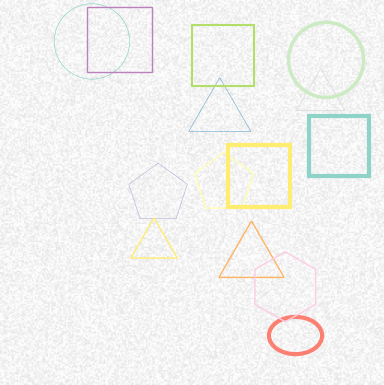[{"shape": "circle", "thickness": 0.5, "radius": 0.49, "center": [0.239, 0.892]}, {"shape": "square", "thickness": 3, "radius": 0.39, "center": [0.88, 0.62]}, {"shape": "pentagon", "thickness": 1, "radius": 0.4, "center": [0.582, 0.524]}, {"shape": "pentagon", "thickness": 0.5, "radius": 0.4, "center": [0.411, 0.497]}, {"shape": "oval", "thickness": 3, "radius": 0.35, "center": [0.768, 0.129]}, {"shape": "triangle", "thickness": 0.5, "radius": 0.47, "center": [0.571, 0.705]}, {"shape": "triangle", "thickness": 1, "radius": 0.49, "center": [0.653, 0.328]}, {"shape": "square", "thickness": 1.5, "radius": 0.4, "center": [0.579, 0.856]}, {"shape": "hexagon", "thickness": 1, "radius": 0.45, "center": [0.741, 0.255]}, {"shape": "triangle", "thickness": 0.5, "radius": 0.36, "center": [0.833, 0.749]}, {"shape": "square", "thickness": 1, "radius": 0.42, "center": [0.311, 0.898]}, {"shape": "circle", "thickness": 2.5, "radius": 0.49, "center": [0.847, 0.844]}, {"shape": "triangle", "thickness": 1, "radius": 0.35, "center": [0.4, 0.365]}, {"shape": "square", "thickness": 3, "radius": 0.4, "center": [0.672, 0.543]}]